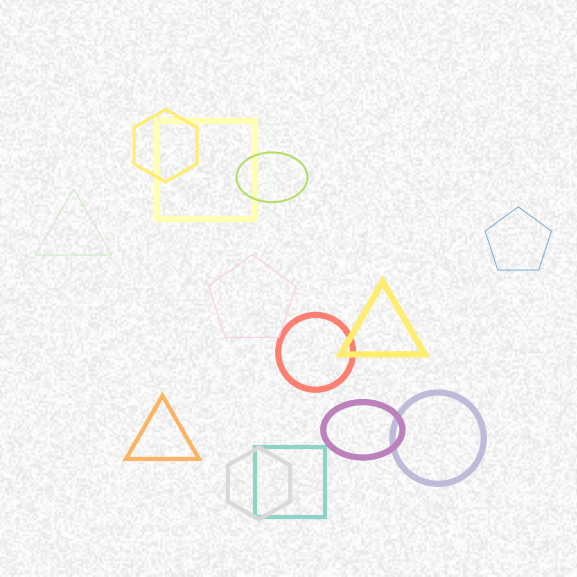[{"shape": "square", "thickness": 2, "radius": 0.31, "center": [0.502, 0.165]}, {"shape": "square", "thickness": 3, "radius": 0.42, "center": [0.357, 0.705]}, {"shape": "circle", "thickness": 3, "radius": 0.4, "center": [0.759, 0.24]}, {"shape": "circle", "thickness": 3, "radius": 0.32, "center": [0.547, 0.389]}, {"shape": "pentagon", "thickness": 0.5, "radius": 0.3, "center": [0.897, 0.58]}, {"shape": "triangle", "thickness": 2, "radius": 0.37, "center": [0.281, 0.241]}, {"shape": "oval", "thickness": 1, "radius": 0.31, "center": [0.471, 0.692]}, {"shape": "pentagon", "thickness": 0.5, "radius": 0.4, "center": [0.437, 0.479]}, {"shape": "hexagon", "thickness": 2, "radius": 0.31, "center": [0.449, 0.162]}, {"shape": "oval", "thickness": 3, "radius": 0.34, "center": [0.628, 0.255]}, {"shape": "triangle", "thickness": 0.5, "radius": 0.38, "center": [0.127, 0.596]}, {"shape": "triangle", "thickness": 3, "radius": 0.42, "center": [0.663, 0.427]}, {"shape": "hexagon", "thickness": 1.5, "radius": 0.31, "center": [0.287, 0.747]}]